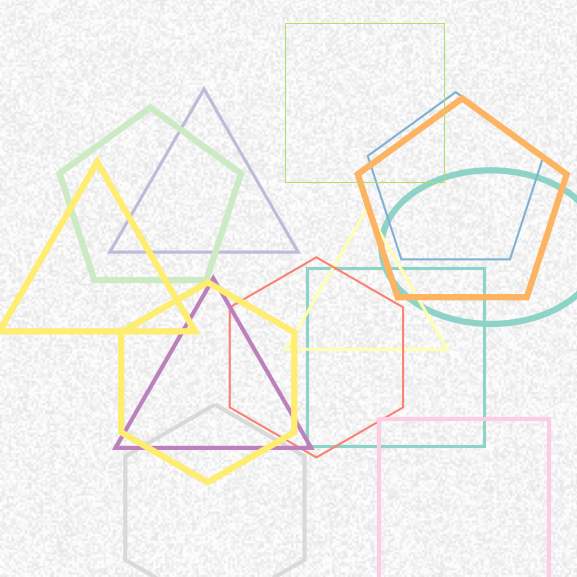[{"shape": "oval", "thickness": 3, "radius": 0.95, "center": [0.85, 0.571]}, {"shape": "square", "thickness": 1.5, "radius": 0.77, "center": [0.685, 0.381]}, {"shape": "triangle", "thickness": 1.5, "radius": 0.81, "center": [0.635, 0.475]}, {"shape": "triangle", "thickness": 1.5, "radius": 0.94, "center": [0.353, 0.657]}, {"shape": "hexagon", "thickness": 1, "radius": 0.87, "center": [0.548, 0.38]}, {"shape": "pentagon", "thickness": 1, "radius": 0.8, "center": [0.789, 0.68]}, {"shape": "pentagon", "thickness": 3, "radius": 0.95, "center": [0.8, 0.638]}, {"shape": "square", "thickness": 0.5, "radius": 0.69, "center": [0.632, 0.821]}, {"shape": "square", "thickness": 2, "radius": 0.74, "center": [0.803, 0.126]}, {"shape": "hexagon", "thickness": 2, "radius": 0.9, "center": [0.372, 0.119]}, {"shape": "triangle", "thickness": 2, "radius": 0.98, "center": [0.369, 0.321]}, {"shape": "pentagon", "thickness": 3, "radius": 0.83, "center": [0.26, 0.648]}, {"shape": "triangle", "thickness": 3, "radius": 0.98, "center": [0.168, 0.523]}, {"shape": "hexagon", "thickness": 3, "radius": 0.87, "center": [0.36, 0.337]}]